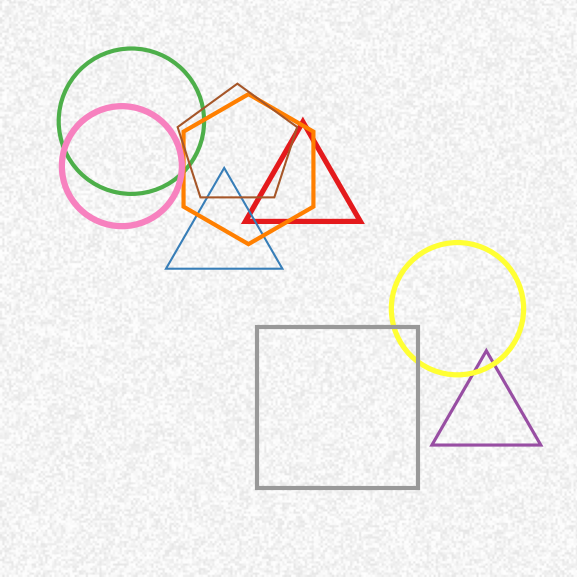[{"shape": "triangle", "thickness": 2.5, "radius": 0.57, "center": [0.524, 0.673]}, {"shape": "triangle", "thickness": 1, "radius": 0.58, "center": [0.388, 0.592]}, {"shape": "circle", "thickness": 2, "radius": 0.63, "center": [0.228, 0.789]}, {"shape": "triangle", "thickness": 1.5, "radius": 0.54, "center": [0.842, 0.283]}, {"shape": "hexagon", "thickness": 2, "radius": 0.65, "center": [0.43, 0.706]}, {"shape": "circle", "thickness": 2.5, "radius": 0.57, "center": [0.792, 0.465]}, {"shape": "pentagon", "thickness": 1, "radius": 0.54, "center": [0.411, 0.745]}, {"shape": "circle", "thickness": 3, "radius": 0.52, "center": [0.211, 0.711]}, {"shape": "square", "thickness": 2, "radius": 0.7, "center": [0.584, 0.293]}]